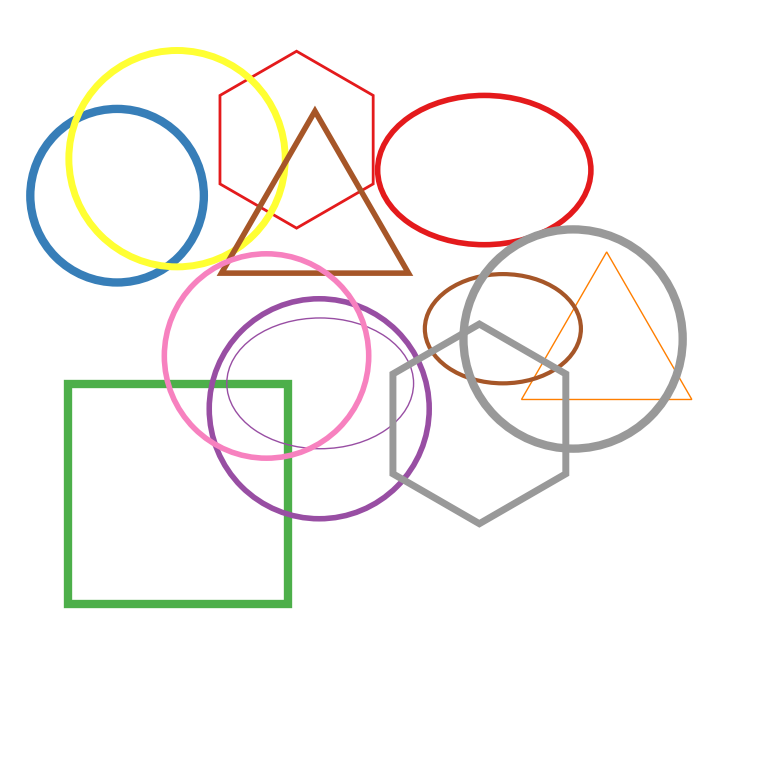[{"shape": "hexagon", "thickness": 1, "radius": 0.57, "center": [0.385, 0.819]}, {"shape": "oval", "thickness": 2, "radius": 0.69, "center": [0.629, 0.779]}, {"shape": "circle", "thickness": 3, "radius": 0.56, "center": [0.152, 0.746]}, {"shape": "square", "thickness": 3, "radius": 0.71, "center": [0.231, 0.359]}, {"shape": "oval", "thickness": 0.5, "radius": 0.61, "center": [0.416, 0.502]}, {"shape": "circle", "thickness": 2, "radius": 0.71, "center": [0.415, 0.469]}, {"shape": "triangle", "thickness": 0.5, "radius": 0.64, "center": [0.788, 0.545]}, {"shape": "circle", "thickness": 2.5, "radius": 0.7, "center": [0.23, 0.794]}, {"shape": "oval", "thickness": 1.5, "radius": 0.51, "center": [0.653, 0.573]}, {"shape": "triangle", "thickness": 2, "radius": 0.7, "center": [0.409, 0.715]}, {"shape": "circle", "thickness": 2, "radius": 0.66, "center": [0.346, 0.538]}, {"shape": "circle", "thickness": 3, "radius": 0.71, "center": [0.744, 0.56]}, {"shape": "hexagon", "thickness": 2.5, "radius": 0.65, "center": [0.623, 0.45]}]